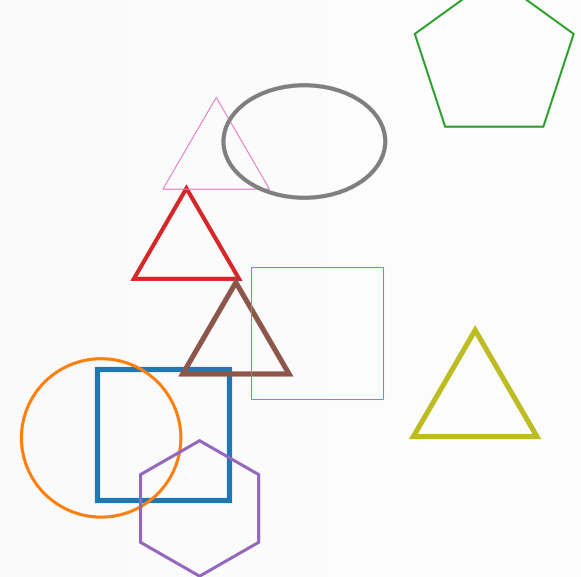[{"shape": "square", "thickness": 2.5, "radius": 0.57, "center": [0.281, 0.247]}, {"shape": "circle", "thickness": 1.5, "radius": 0.69, "center": [0.174, 0.241]}, {"shape": "pentagon", "thickness": 1, "radius": 0.72, "center": [0.85, 0.896]}, {"shape": "triangle", "thickness": 2, "radius": 0.52, "center": [0.321, 0.569]}, {"shape": "hexagon", "thickness": 1.5, "radius": 0.59, "center": [0.343, 0.119]}, {"shape": "triangle", "thickness": 2.5, "radius": 0.53, "center": [0.406, 0.404]}, {"shape": "triangle", "thickness": 0.5, "radius": 0.53, "center": [0.372, 0.724]}, {"shape": "oval", "thickness": 2, "radius": 0.7, "center": [0.524, 0.754]}, {"shape": "triangle", "thickness": 2.5, "radius": 0.61, "center": [0.817, 0.305]}, {"shape": "square", "thickness": 0.5, "radius": 0.57, "center": [0.545, 0.422]}]